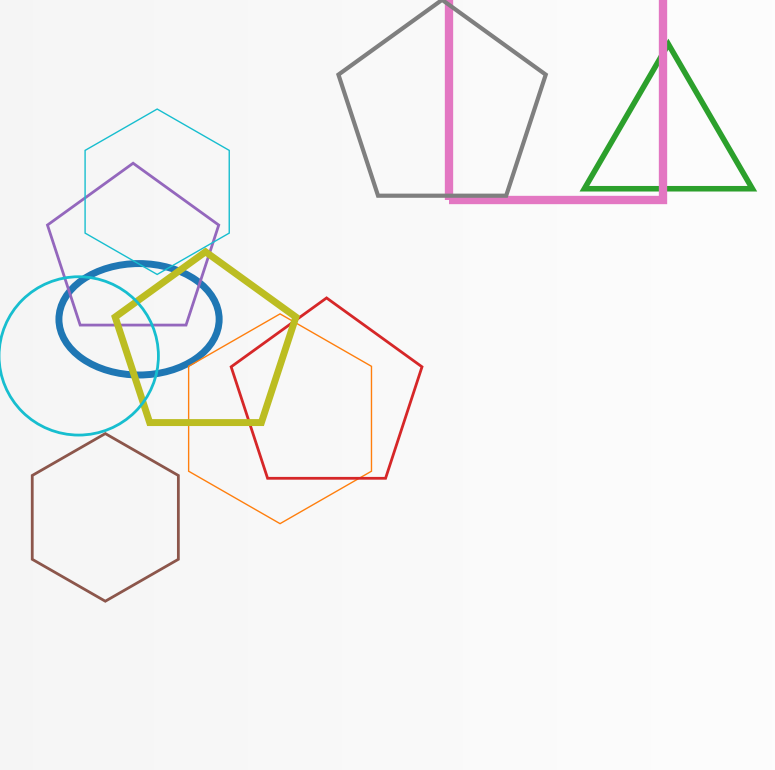[{"shape": "oval", "thickness": 2.5, "radius": 0.52, "center": [0.179, 0.585]}, {"shape": "hexagon", "thickness": 0.5, "radius": 0.68, "center": [0.361, 0.456]}, {"shape": "triangle", "thickness": 2, "radius": 0.63, "center": [0.862, 0.817]}, {"shape": "pentagon", "thickness": 1, "radius": 0.65, "center": [0.421, 0.484]}, {"shape": "pentagon", "thickness": 1, "radius": 0.58, "center": [0.172, 0.672]}, {"shape": "hexagon", "thickness": 1, "radius": 0.54, "center": [0.136, 0.328]}, {"shape": "square", "thickness": 3, "radius": 0.69, "center": [0.717, 0.878]}, {"shape": "pentagon", "thickness": 1.5, "radius": 0.7, "center": [0.57, 0.86]}, {"shape": "pentagon", "thickness": 2.5, "radius": 0.61, "center": [0.265, 0.55]}, {"shape": "circle", "thickness": 1, "radius": 0.51, "center": [0.102, 0.538]}, {"shape": "hexagon", "thickness": 0.5, "radius": 0.54, "center": [0.203, 0.751]}]